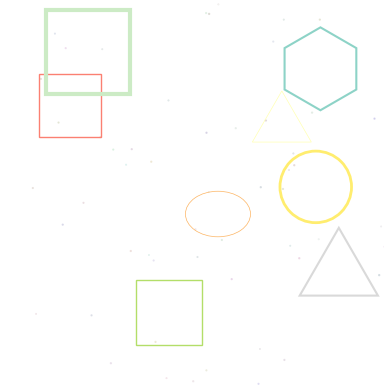[{"shape": "hexagon", "thickness": 1.5, "radius": 0.54, "center": [0.832, 0.821]}, {"shape": "triangle", "thickness": 0.5, "radius": 0.44, "center": [0.732, 0.675]}, {"shape": "square", "thickness": 1, "radius": 0.4, "center": [0.182, 0.726]}, {"shape": "oval", "thickness": 0.5, "radius": 0.42, "center": [0.566, 0.444]}, {"shape": "square", "thickness": 1, "radius": 0.42, "center": [0.439, 0.189]}, {"shape": "triangle", "thickness": 1.5, "radius": 0.59, "center": [0.88, 0.291]}, {"shape": "square", "thickness": 3, "radius": 0.54, "center": [0.228, 0.865]}, {"shape": "circle", "thickness": 2, "radius": 0.46, "center": [0.82, 0.515]}]